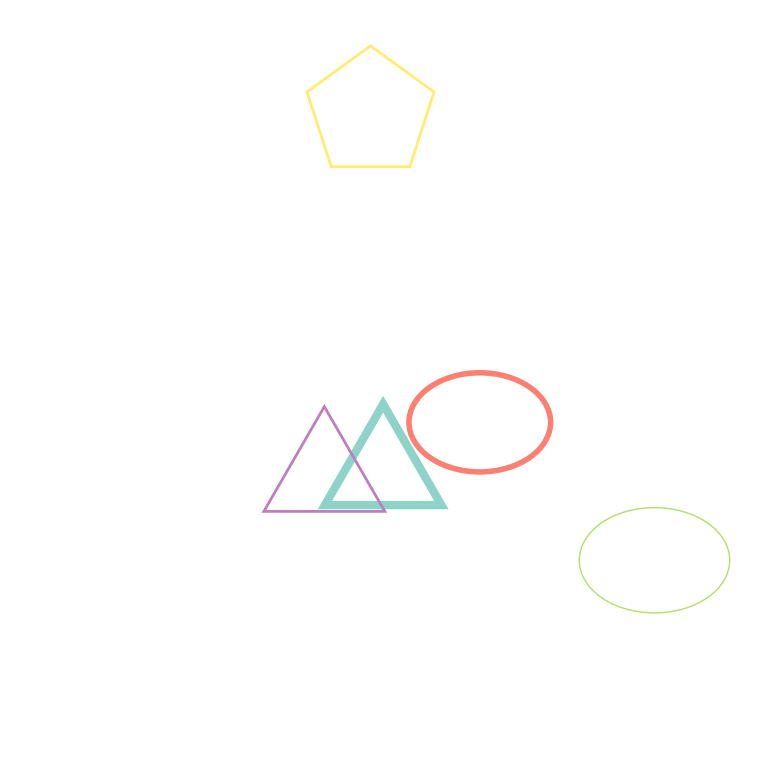[{"shape": "triangle", "thickness": 3, "radius": 0.44, "center": [0.498, 0.388]}, {"shape": "oval", "thickness": 2, "radius": 0.46, "center": [0.623, 0.452]}, {"shape": "oval", "thickness": 0.5, "radius": 0.49, "center": [0.85, 0.272]}, {"shape": "triangle", "thickness": 1, "radius": 0.45, "center": [0.421, 0.381]}, {"shape": "pentagon", "thickness": 1, "radius": 0.43, "center": [0.481, 0.854]}]